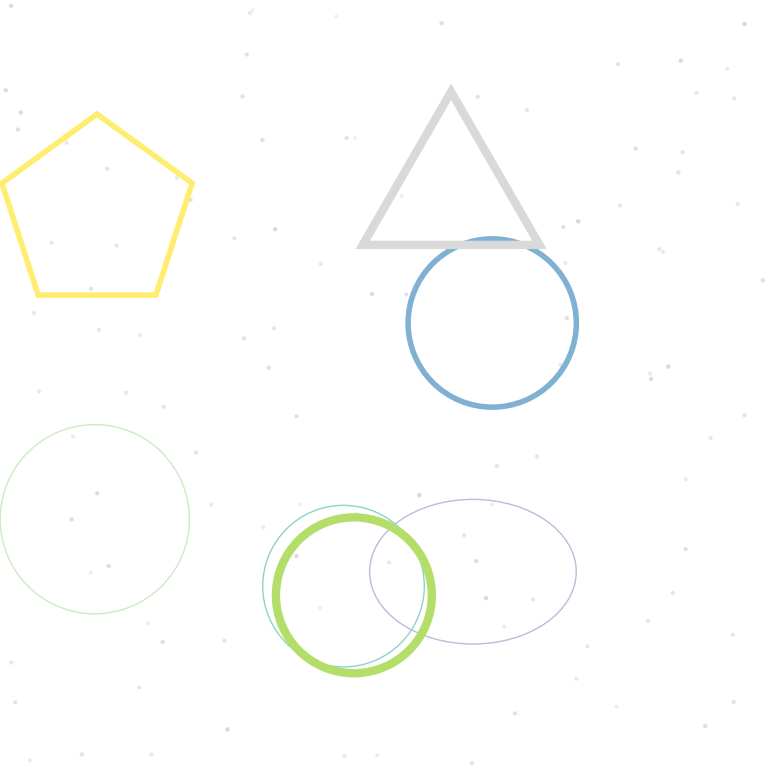[{"shape": "circle", "thickness": 0.5, "radius": 0.52, "center": [0.446, 0.239]}, {"shape": "oval", "thickness": 0.5, "radius": 0.67, "center": [0.614, 0.258]}, {"shape": "circle", "thickness": 2, "radius": 0.55, "center": [0.639, 0.581]}, {"shape": "circle", "thickness": 3, "radius": 0.51, "center": [0.46, 0.227]}, {"shape": "triangle", "thickness": 3, "radius": 0.66, "center": [0.586, 0.748]}, {"shape": "circle", "thickness": 0.5, "radius": 0.61, "center": [0.123, 0.326]}, {"shape": "pentagon", "thickness": 2, "radius": 0.65, "center": [0.126, 0.722]}]